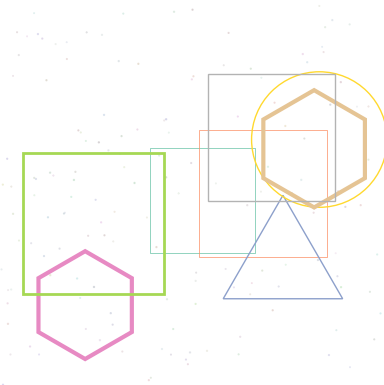[{"shape": "square", "thickness": 0.5, "radius": 0.68, "center": [0.526, 0.479]}, {"shape": "square", "thickness": 0.5, "radius": 0.83, "center": [0.684, 0.497]}, {"shape": "triangle", "thickness": 1, "radius": 0.9, "center": [0.735, 0.314]}, {"shape": "hexagon", "thickness": 3, "radius": 0.7, "center": [0.221, 0.208]}, {"shape": "square", "thickness": 2, "radius": 0.91, "center": [0.242, 0.42]}, {"shape": "circle", "thickness": 1, "radius": 0.88, "center": [0.829, 0.638]}, {"shape": "hexagon", "thickness": 3, "radius": 0.76, "center": [0.816, 0.613]}, {"shape": "square", "thickness": 1, "radius": 0.83, "center": [0.704, 0.643]}]